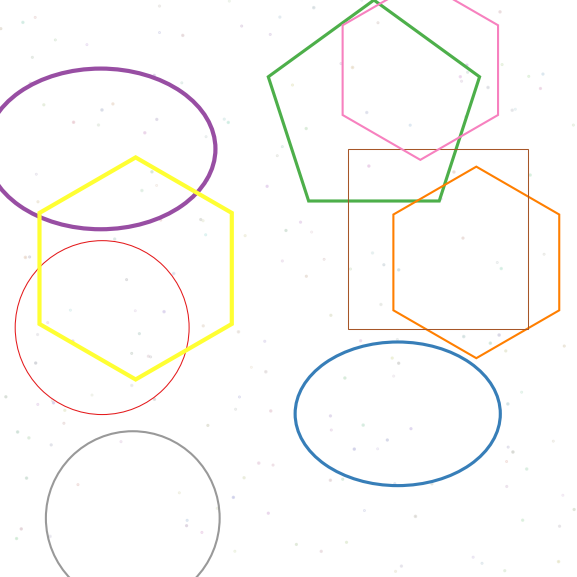[{"shape": "circle", "thickness": 0.5, "radius": 0.75, "center": [0.177, 0.432]}, {"shape": "oval", "thickness": 1.5, "radius": 0.89, "center": [0.689, 0.283]}, {"shape": "pentagon", "thickness": 1.5, "radius": 0.96, "center": [0.648, 0.807]}, {"shape": "oval", "thickness": 2, "radius": 0.99, "center": [0.174, 0.741]}, {"shape": "hexagon", "thickness": 1, "radius": 0.83, "center": [0.825, 0.545]}, {"shape": "hexagon", "thickness": 2, "radius": 0.96, "center": [0.235, 0.534]}, {"shape": "square", "thickness": 0.5, "radius": 0.78, "center": [0.758, 0.585]}, {"shape": "hexagon", "thickness": 1, "radius": 0.78, "center": [0.728, 0.878]}, {"shape": "circle", "thickness": 1, "radius": 0.75, "center": [0.23, 0.102]}]